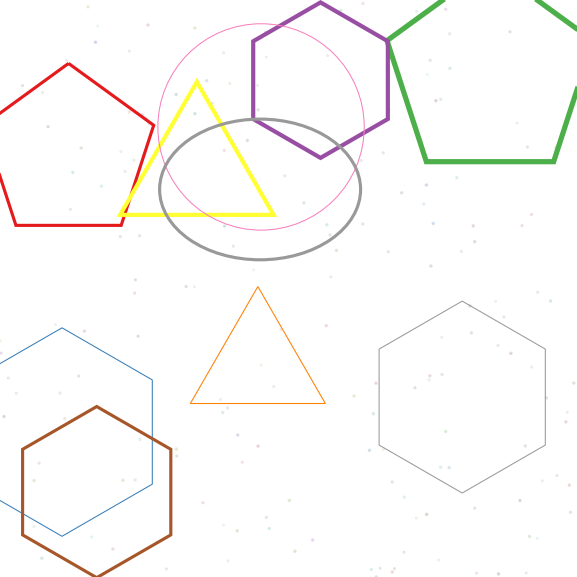[{"shape": "pentagon", "thickness": 1.5, "radius": 0.78, "center": [0.119, 0.734]}, {"shape": "hexagon", "thickness": 0.5, "radius": 0.9, "center": [0.107, 0.251]}, {"shape": "pentagon", "thickness": 2.5, "radius": 0.94, "center": [0.848, 0.871]}, {"shape": "hexagon", "thickness": 2, "radius": 0.67, "center": [0.555, 0.86]}, {"shape": "triangle", "thickness": 0.5, "radius": 0.68, "center": [0.447, 0.368]}, {"shape": "triangle", "thickness": 2, "radius": 0.77, "center": [0.341, 0.704]}, {"shape": "hexagon", "thickness": 1.5, "radius": 0.74, "center": [0.167, 0.147]}, {"shape": "circle", "thickness": 0.5, "radius": 0.89, "center": [0.452, 0.779]}, {"shape": "oval", "thickness": 1.5, "radius": 0.87, "center": [0.45, 0.671]}, {"shape": "hexagon", "thickness": 0.5, "radius": 0.83, "center": [0.8, 0.312]}]